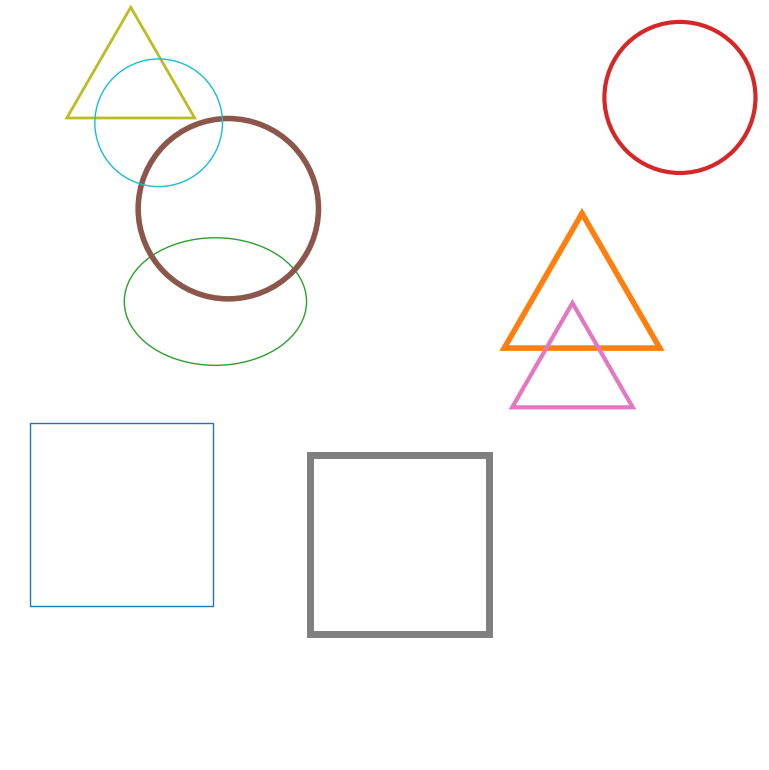[{"shape": "square", "thickness": 0.5, "radius": 0.6, "center": [0.158, 0.332]}, {"shape": "triangle", "thickness": 2, "radius": 0.58, "center": [0.756, 0.606]}, {"shape": "oval", "thickness": 0.5, "radius": 0.59, "center": [0.28, 0.608]}, {"shape": "circle", "thickness": 1.5, "radius": 0.49, "center": [0.883, 0.873]}, {"shape": "circle", "thickness": 2, "radius": 0.59, "center": [0.297, 0.729]}, {"shape": "triangle", "thickness": 1.5, "radius": 0.45, "center": [0.743, 0.516]}, {"shape": "square", "thickness": 2.5, "radius": 0.58, "center": [0.519, 0.293]}, {"shape": "triangle", "thickness": 1, "radius": 0.48, "center": [0.17, 0.895]}, {"shape": "circle", "thickness": 0.5, "radius": 0.41, "center": [0.206, 0.841]}]